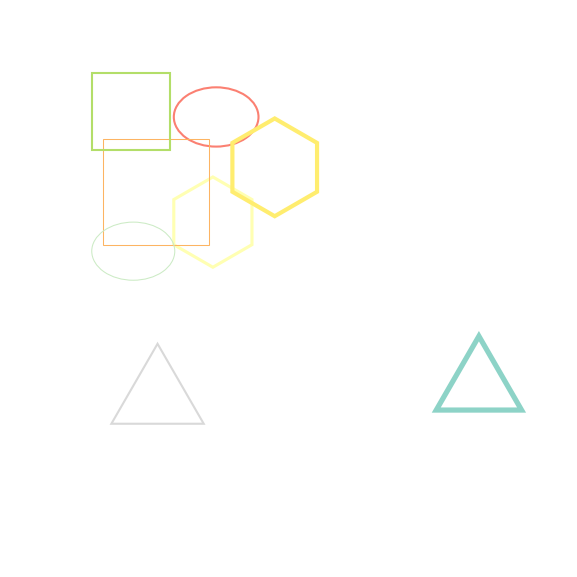[{"shape": "triangle", "thickness": 2.5, "radius": 0.43, "center": [0.829, 0.332]}, {"shape": "hexagon", "thickness": 1.5, "radius": 0.39, "center": [0.369, 0.615]}, {"shape": "oval", "thickness": 1, "radius": 0.37, "center": [0.374, 0.797]}, {"shape": "square", "thickness": 0.5, "radius": 0.46, "center": [0.27, 0.667]}, {"shape": "square", "thickness": 1, "radius": 0.33, "center": [0.227, 0.806]}, {"shape": "triangle", "thickness": 1, "radius": 0.46, "center": [0.273, 0.312]}, {"shape": "oval", "thickness": 0.5, "radius": 0.36, "center": [0.231, 0.564]}, {"shape": "hexagon", "thickness": 2, "radius": 0.42, "center": [0.476, 0.709]}]